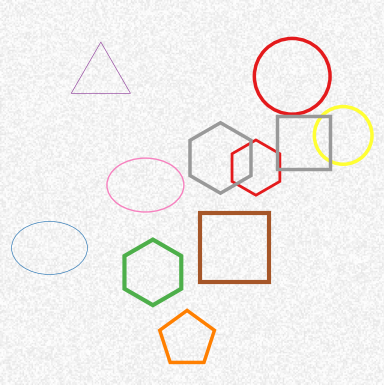[{"shape": "circle", "thickness": 2.5, "radius": 0.49, "center": [0.759, 0.802]}, {"shape": "hexagon", "thickness": 2, "radius": 0.36, "center": [0.665, 0.565]}, {"shape": "oval", "thickness": 0.5, "radius": 0.49, "center": [0.129, 0.356]}, {"shape": "hexagon", "thickness": 3, "radius": 0.43, "center": [0.397, 0.293]}, {"shape": "triangle", "thickness": 0.5, "radius": 0.44, "center": [0.262, 0.802]}, {"shape": "pentagon", "thickness": 2.5, "radius": 0.37, "center": [0.486, 0.119]}, {"shape": "circle", "thickness": 2.5, "radius": 0.37, "center": [0.891, 0.648]}, {"shape": "square", "thickness": 3, "radius": 0.45, "center": [0.608, 0.356]}, {"shape": "oval", "thickness": 1, "radius": 0.5, "center": [0.378, 0.519]}, {"shape": "square", "thickness": 2.5, "radius": 0.34, "center": [0.789, 0.631]}, {"shape": "hexagon", "thickness": 2.5, "radius": 0.46, "center": [0.573, 0.59]}]